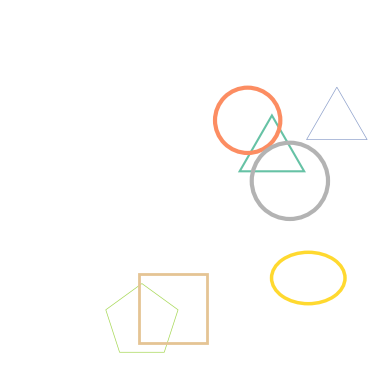[{"shape": "triangle", "thickness": 1.5, "radius": 0.48, "center": [0.706, 0.603]}, {"shape": "circle", "thickness": 3, "radius": 0.42, "center": [0.643, 0.687]}, {"shape": "triangle", "thickness": 0.5, "radius": 0.45, "center": [0.875, 0.683]}, {"shape": "pentagon", "thickness": 0.5, "radius": 0.49, "center": [0.369, 0.165]}, {"shape": "oval", "thickness": 2.5, "radius": 0.48, "center": [0.801, 0.278]}, {"shape": "square", "thickness": 2, "radius": 0.45, "center": [0.449, 0.199]}, {"shape": "circle", "thickness": 3, "radius": 0.5, "center": [0.753, 0.53]}]